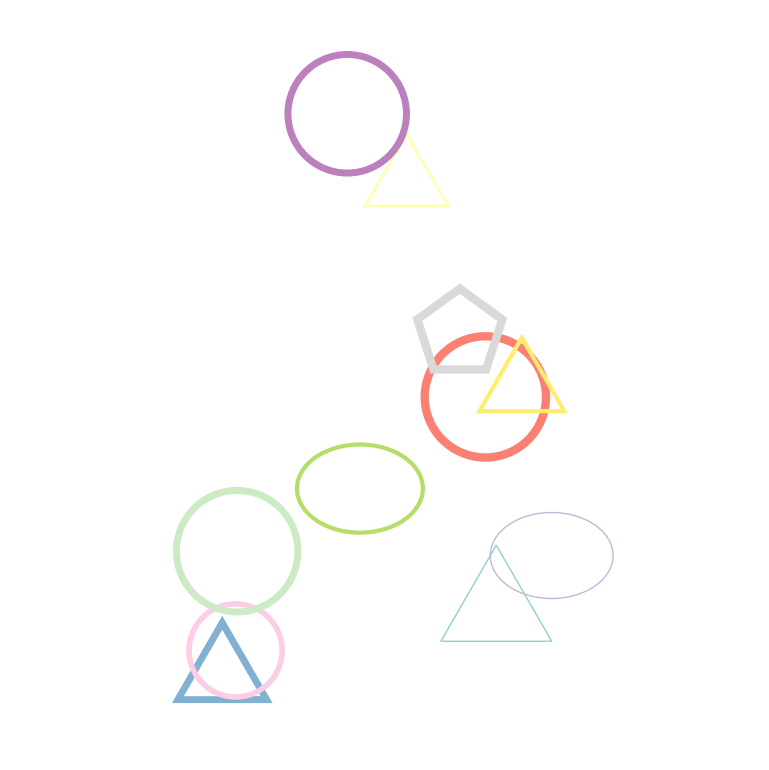[{"shape": "triangle", "thickness": 0.5, "radius": 0.42, "center": [0.645, 0.209]}, {"shape": "triangle", "thickness": 1, "radius": 0.31, "center": [0.528, 0.764]}, {"shape": "oval", "thickness": 0.5, "radius": 0.4, "center": [0.716, 0.279]}, {"shape": "circle", "thickness": 3, "radius": 0.39, "center": [0.63, 0.485]}, {"shape": "triangle", "thickness": 2.5, "radius": 0.33, "center": [0.289, 0.125]}, {"shape": "oval", "thickness": 1.5, "radius": 0.41, "center": [0.467, 0.366]}, {"shape": "circle", "thickness": 2, "radius": 0.3, "center": [0.306, 0.155]}, {"shape": "pentagon", "thickness": 3, "radius": 0.29, "center": [0.597, 0.567]}, {"shape": "circle", "thickness": 2.5, "radius": 0.38, "center": [0.451, 0.852]}, {"shape": "circle", "thickness": 2.5, "radius": 0.39, "center": [0.308, 0.284]}, {"shape": "triangle", "thickness": 1.5, "radius": 0.32, "center": [0.678, 0.498]}]